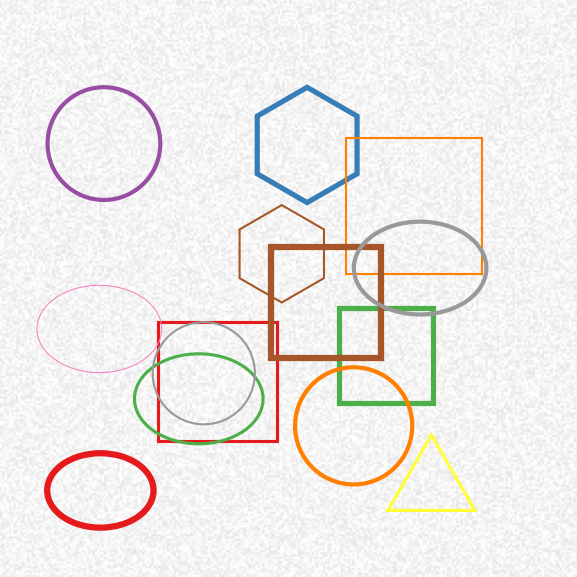[{"shape": "oval", "thickness": 3, "radius": 0.46, "center": [0.174, 0.15]}, {"shape": "square", "thickness": 1.5, "radius": 0.52, "center": [0.377, 0.339]}, {"shape": "hexagon", "thickness": 2.5, "radius": 0.5, "center": [0.532, 0.748]}, {"shape": "square", "thickness": 2.5, "radius": 0.41, "center": [0.668, 0.383]}, {"shape": "oval", "thickness": 1.5, "radius": 0.56, "center": [0.344, 0.309]}, {"shape": "circle", "thickness": 2, "radius": 0.49, "center": [0.18, 0.751]}, {"shape": "square", "thickness": 1, "radius": 0.59, "center": [0.717, 0.643]}, {"shape": "circle", "thickness": 2, "radius": 0.51, "center": [0.612, 0.262]}, {"shape": "triangle", "thickness": 1.5, "radius": 0.44, "center": [0.747, 0.159]}, {"shape": "square", "thickness": 3, "radius": 0.48, "center": [0.564, 0.475]}, {"shape": "hexagon", "thickness": 1, "radius": 0.42, "center": [0.488, 0.56]}, {"shape": "oval", "thickness": 0.5, "radius": 0.54, "center": [0.172, 0.43]}, {"shape": "oval", "thickness": 2, "radius": 0.57, "center": [0.727, 0.535]}, {"shape": "circle", "thickness": 1, "radius": 0.44, "center": [0.353, 0.353]}]